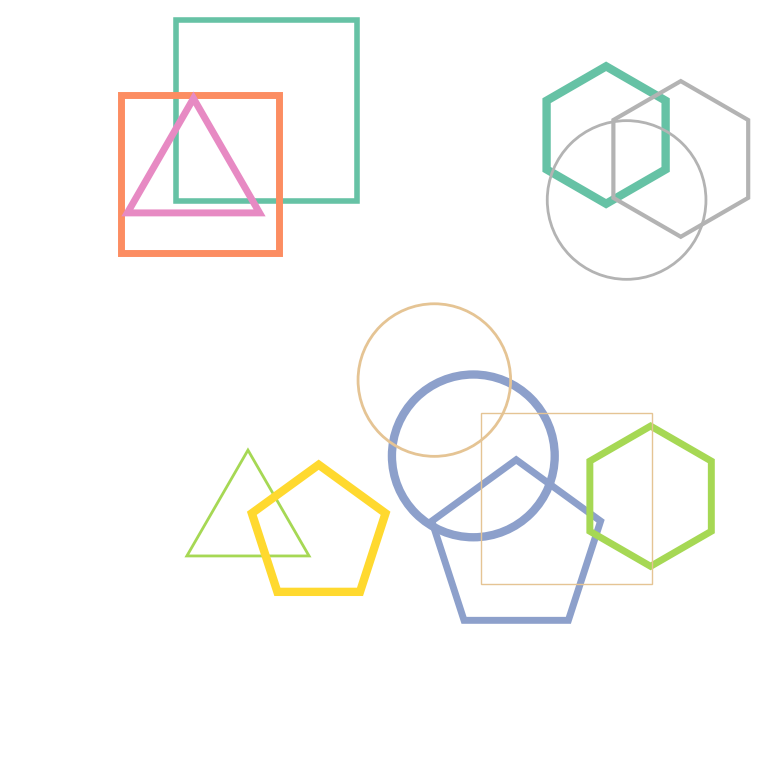[{"shape": "square", "thickness": 2, "radius": 0.59, "center": [0.346, 0.856]}, {"shape": "hexagon", "thickness": 3, "radius": 0.45, "center": [0.787, 0.825]}, {"shape": "square", "thickness": 2.5, "radius": 0.51, "center": [0.259, 0.774]}, {"shape": "pentagon", "thickness": 2.5, "radius": 0.58, "center": [0.67, 0.288]}, {"shape": "circle", "thickness": 3, "radius": 0.53, "center": [0.615, 0.408]}, {"shape": "triangle", "thickness": 2.5, "radius": 0.5, "center": [0.251, 0.773]}, {"shape": "triangle", "thickness": 1, "radius": 0.46, "center": [0.322, 0.324]}, {"shape": "hexagon", "thickness": 2.5, "radius": 0.46, "center": [0.845, 0.356]}, {"shape": "pentagon", "thickness": 3, "radius": 0.46, "center": [0.414, 0.305]}, {"shape": "square", "thickness": 0.5, "radius": 0.56, "center": [0.736, 0.353]}, {"shape": "circle", "thickness": 1, "radius": 0.5, "center": [0.564, 0.506]}, {"shape": "circle", "thickness": 1, "radius": 0.52, "center": [0.814, 0.74]}, {"shape": "hexagon", "thickness": 1.5, "radius": 0.51, "center": [0.884, 0.794]}]